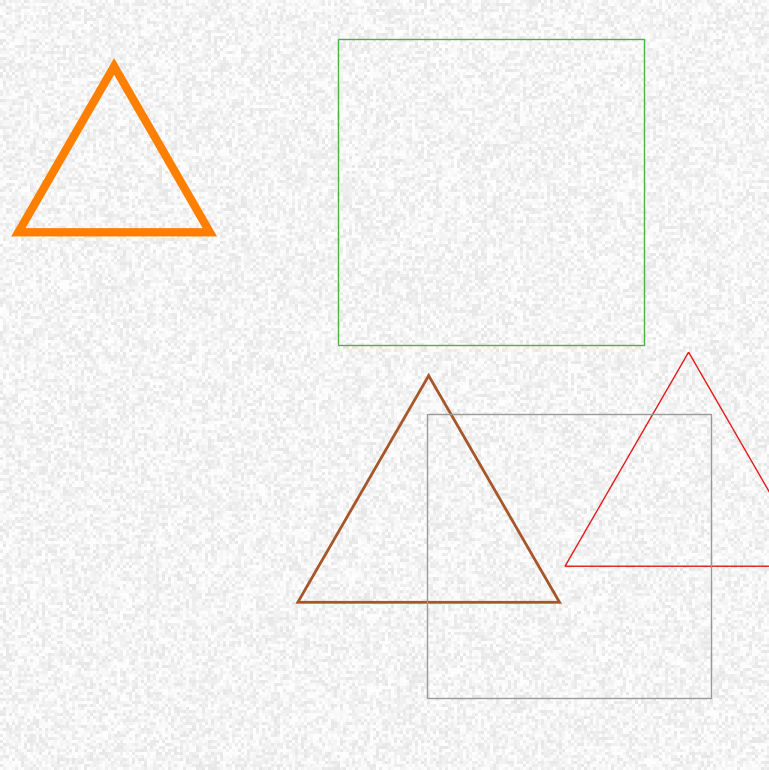[{"shape": "triangle", "thickness": 0.5, "radius": 0.93, "center": [0.894, 0.357]}, {"shape": "square", "thickness": 0.5, "radius": 0.99, "center": [0.638, 0.75]}, {"shape": "triangle", "thickness": 3, "radius": 0.72, "center": [0.148, 0.77]}, {"shape": "triangle", "thickness": 1, "radius": 0.98, "center": [0.557, 0.316]}, {"shape": "square", "thickness": 0.5, "radius": 0.92, "center": [0.739, 0.278]}]